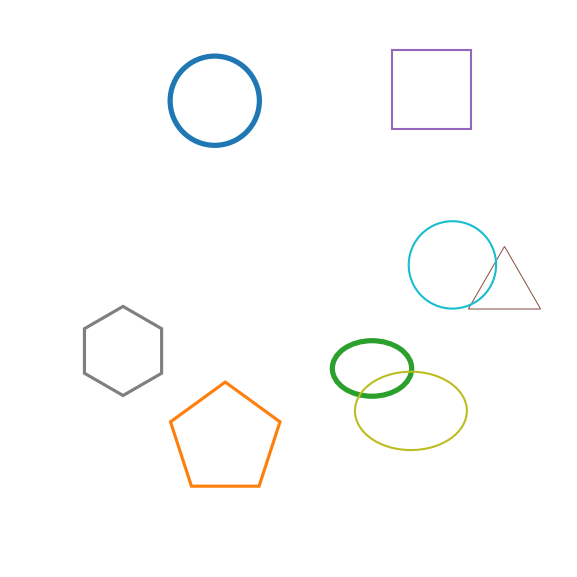[{"shape": "circle", "thickness": 2.5, "radius": 0.39, "center": [0.372, 0.825]}, {"shape": "pentagon", "thickness": 1.5, "radius": 0.5, "center": [0.39, 0.238]}, {"shape": "oval", "thickness": 2.5, "radius": 0.34, "center": [0.644, 0.361]}, {"shape": "square", "thickness": 1, "radius": 0.34, "center": [0.747, 0.844]}, {"shape": "triangle", "thickness": 0.5, "radius": 0.36, "center": [0.874, 0.5]}, {"shape": "hexagon", "thickness": 1.5, "radius": 0.39, "center": [0.213, 0.391]}, {"shape": "oval", "thickness": 1, "radius": 0.48, "center": [0.712, 0.288]}, {"shape": "circle", "thickness": 1, "radius": 0.38, "center": [0.783, 0.54]}]